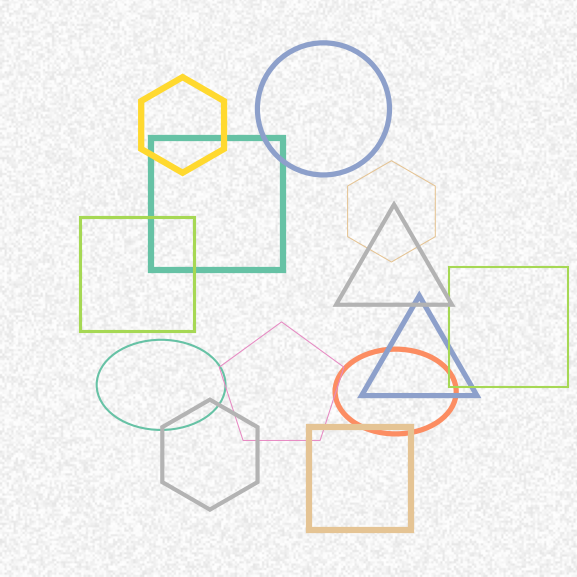[{"shape": "square", "thickness": 3, "radius": 0.57, "center": [0.376, 0.646]}, {"shape": "oval", "thickness": 1, "radius": 0.56, "center": [0.279, 0.333]}, {"shape": "oval", "thickness": 2.5, "radius": 0.52, "center": [0.685, 0.321]}, {"shape": "circle", "thickness": 2.5, "radius": 0.57, "center": [0.56, 0.811]}, {"shape": "triangle", "thickness": 2.5, "radius": 0.58, "center": [0.726, 0.372]}, {"shape": "pentagon", "thickness": 0.5, "radius": 0.57, "center": [0.488, 0.328]}, {"shape": "square", "thickness": 1, "radius": 0.52, "center": [0.88, 0.433]}, {"shape": "square", "thickness": 1.5, "radius": 0.49, "center": [0.237, 0.525]}, {"shape": "hexagon", "thickness": 3, "radius": 0.41, "center": [0.316, 0.783]}, {"shape": "square", "thickness": 3, "radius": 0.44, "center": [0.623, 0.17]}, {"shape": "hexagon", "thickness": 0.5, "radius": 0.44, "center": [0.678, 0.633]}, {"shape": "hexagon", "thickness": 2, "radius": 0.48, "center": [0.363, 0.212]}, {"shape": "triangle", "thickness": 2, "radius": 0.58, "center": [0.682, 0.529]}]